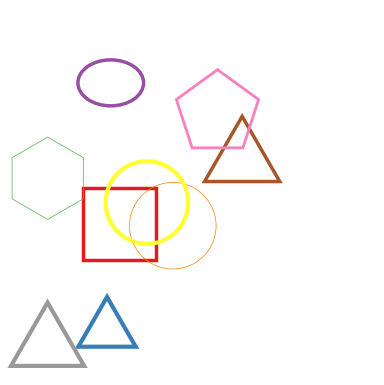[{"shape": "square", "thickness": 2.5, "radius": 0.47, "center": [0.31, 0.418]}, {"shape": "triangle", "thickness": 3, "radius": 0.43, "center": [0.278, 0.142]}, {"shape": "hexagon", "thickness": 0.5, "radius": 0.53, "center": [0.124, 0.537]}, {"shape": "oval", "thickness": 2.5, "radius": 0.43, "center": [0.288, 0.785]}, {"shape": "circle", "thickness": 0.5, "radius": 0.56, "center": [0.449, 0.414]}, {"shape": "circle", "thickness": 3, "radius": 0.54, "center": [0.382, 0.474]}, {"shape": "triangle", "thickness": 2.5, "radius": 0.56, "center": [0.629, 0.585]}, {"shape": "pentagon", "thickness": 2, "radius": 0.56, "center": [0.565, 0.707]}, {"shape": "triangle", "thickness": 3, "radius": 0.55, "center": [0.124, 0.104]}]